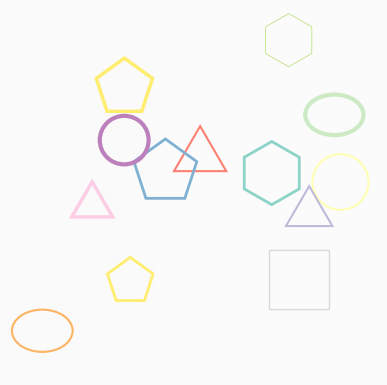[{"shape": "hexagon", "thickness": 2, "radius": 0.41, "center": [0.701, 0.55]}, {"shape": "circle", "thickness": 1.5, "radius": 0.36, "center": [0.879, 0.527]}, {"shape": "triangle", "thickness": 1.5, "radius": 0.35, "center": [0.798, 0.447]}, {"shape": "triangle", "thickness": 1.5, "radius": 0.39, "center": [0.516, 0.594]}, {"shape": "pentagon", "thickness": 2, "radius": 0.43, "center": [0.427, 0.554]}, {"shape": "oval", "thickness": 1.5, "radius": 0.39, "center": [0.109, 0.141]}, {"shape": "hexagon", "thickness": 0.5, "radius": 0.35, "center": [0.745, 0.896]}, {"shape": "triangle", "thickness": 2.5, "radius": 0.3, "center": [0.238, 0.467]}, {"shape": "square", "thickness": 1, "radius": 0.39, "center": [0.771, 0.273]}, {"shape": "circle", "thickness": 3, "radius": 0.32, "center": [0.321, 0.636]}, {"shape": "oval", "thickness": 3, "radius": 0.38, "center": [0.863, 0.702]}, {"shape": "pentagon", "thickness": 2.5, "radius": 0.38, "center": [0.321, 0.773]}, {"shape": "pentagon", "thickness": 2, "radius": 0.31, "center": [0.336, 0.27]}]